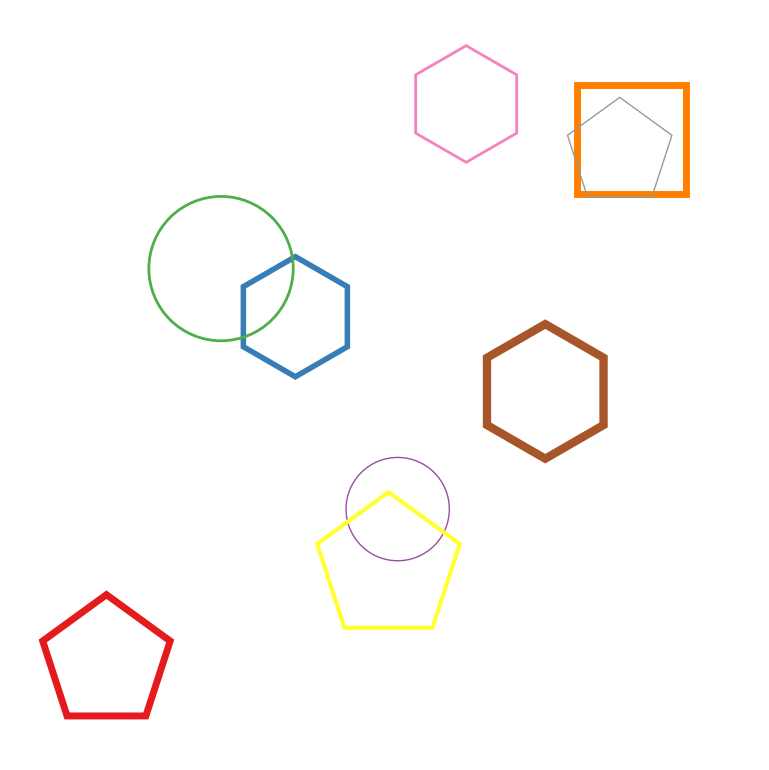[{"shape": "pentagon", "thickness": 2.5, "radius": 0.44, "center": [0.138, 0.141]}, {"shape": "hexagon", "thickness": 2, "radius": 0.39, "center": [0.384, 0.589]}, {"shape": "circle", "thickness": 1, "radius": 0.47, "center": [0.287, 0.651]}, {"shape": "circle", "thickness": 0.5, "radius": 0.34, "center": [0.516, 0.339]}, {"shape": "square", "thickness": 2.5, "radius": 0.35, "center": [0.821, 0.818]}, {"shape": "pentagon", "thickness": 1.5, "radius": 0.49, "center": [0.504, 0.264]}, {"shape": "hexagon", "thickness": 3, "radius": 0.44, "center": [0.708, 0.492]}, {"shape": "hexagon", "thickness": 1, "radius": 0.38, "center": [0.605, 0.865]}, {"shape": "pentagon", "thickness": 0.5, "radius": 0.36, "center": [0.805, 0.802]}]